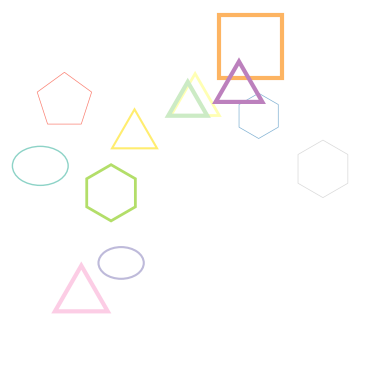[{"shape": "oval", "thickness": 1, "radius": 0.36, "center": [0.105, 0.569]}, {"shape": "triangle", "thickness": 2, "radius": 0.36, "center": [0.507, 0.736]}, {"shape": "oval", "thickness": 1.5, "radius": 0.29, "center": [0.315, 0.317]}, {"shape": "pentagon", "thickness": 0.5, "radius": 0.37, "center": [0.167, 0.738]}, {"shape": "hexagon", "thickness": 0.5, "radius": 0.29, "center": [0.672, 0.699]}, {"shape": "square", "thickness": 3, "radius": 0.41, "center": [0.65, 0.879]}, {"shape": "hexagon", "thickness": 2, "radius": 0.36, "center": [0.288, 0.499]}, {"shape": "triangle", "thickness": 3, "radius": 0.4, "center": [0.211, 0.231]}, {"shape": "hexagon", "thickness": 0.5, "radius": 0.37, "center": [0.839, 0.561]}, {"shape": "triangle", "thickness": 3, "radius": 0.35, "center": [0.621, 0.77]}, {"shape": "triangle", "thickness": 3, "radius": 0.29, "center": [0.488, 0.729]}, {"shape": "triangle", "thickness": 1.5, "radius": 0.34, "center": [0.349, 0.648]}]